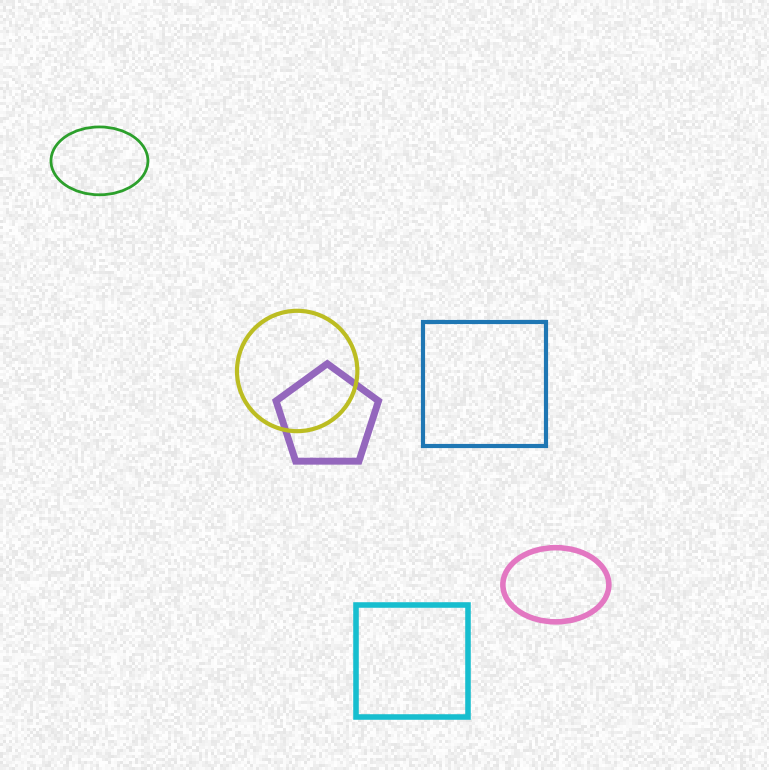[{"shape": "square", "thickness": 1.5, "radius": 0.4, "center": [0.629, 0.501]}, {"shape": "oval", "thickness": 1, "radius": 0.31, "center": [0.129, 0.791]}, {"shape": "pentagon", "thickness": 2.5, "radius": 0.35, "center": [0.425, 0.458]}, {"shape": "oval", "thickness": 2, "radius": 0.34, "center": [0.722, 0.241]}, {"shape": "circle", "thickness": 1.5, "radius": 0.39, "center": [0.386, 0.518]}, {"shape": "square", "thickness": 2, "radius": 0.36, "center": [0.535, 0.142]}]